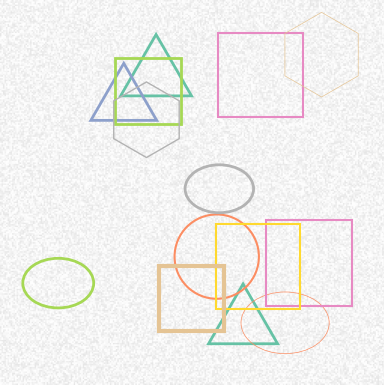[{"shape": "triangle", "thickness": 2, "radius": 0.52, "center": [0.631, 0.159]}, {"shape": "triangle", "thickness": 2, "radius": 0.53, "center": [0.405, 0.804]}, {"shape": "oval", "thickness": 0.5, "radius": 0.57, "center": [0.741, 0.162]}, {"shape": "circle", "thickness": 1.5, "radius": 0.55, "center": [0.563, 0.333]}, {"shape": "triangle", "thickness": 2, "radius": 0.49, "center": [0.321, 0.737]}, {"shape": "square", "thickness": 1.5, "radius": 0.56, "center": [0.803, 0.317]}, {"shape": "square", "thickness": 1.5, "radius": 0.55, "center": [0.676, 0.806]}, {"shape": "square", "thickness": 2, "radius": 0.43, "center": [0.385, 0.764]}, {"shape": "oval", "thickness": 2, "radius": 0.46, "center": [0.151, 0.265]}, {"shape": "square", "thickness": 1.5, "radius": 0.55, "center": [0.67, 0.308]}, {"shape": "hexagon", "thickness": 0.5, "radius": 0.55, "center": [0.835, 0.858]}, {"shape": "square", "thickness": 3, "radius": 0.42, "center": [0.497, 0.224]}, {"shape": "hexagon", "thickness": 1, "radius": 0.49, "center": [0.38, 0.689]}, {"shape": "oval", "thickness": 2, "radius": 0.44, "center": [0.57, 0.51]}]